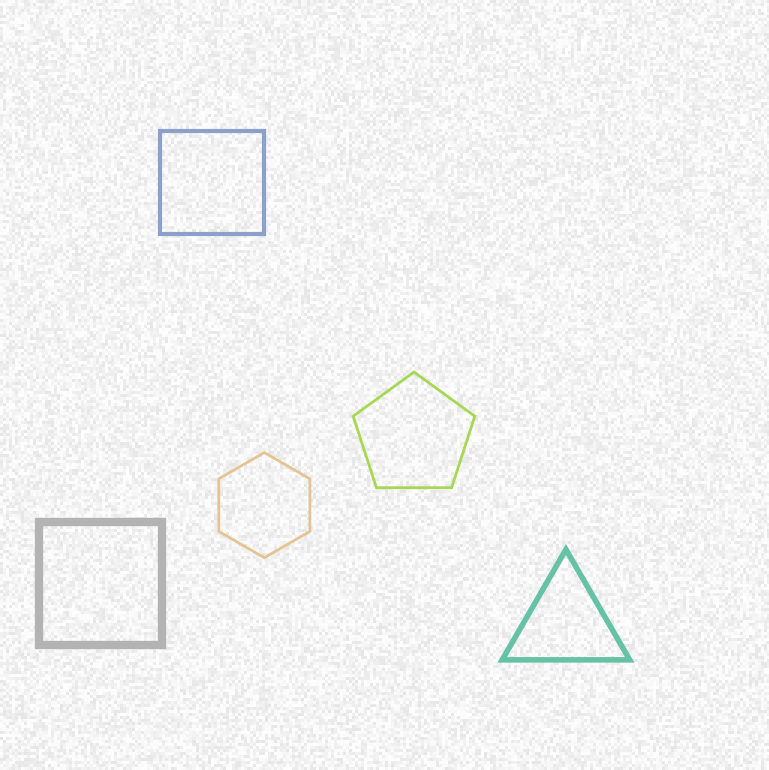[{"shape": "triangle", "thickness": 2, "radius": 0.48, "center": [0.735, 0.191]}, {"shape": "square", "thickness": 1.5, "radius": 0.34, "center": [0.275, 0.763]}, {"shape": "pentagon", "thickness": 1, "radius": 0.42, "center": [0.538, 0.434]}, {"shape": "hexagon", "thickness": 1, "radius": 0.34, "center": [0.343, 0.344]}, {"shape": "square", "thickness": 3, "radius": 0.4, "center": [0.131, 0.242]}]